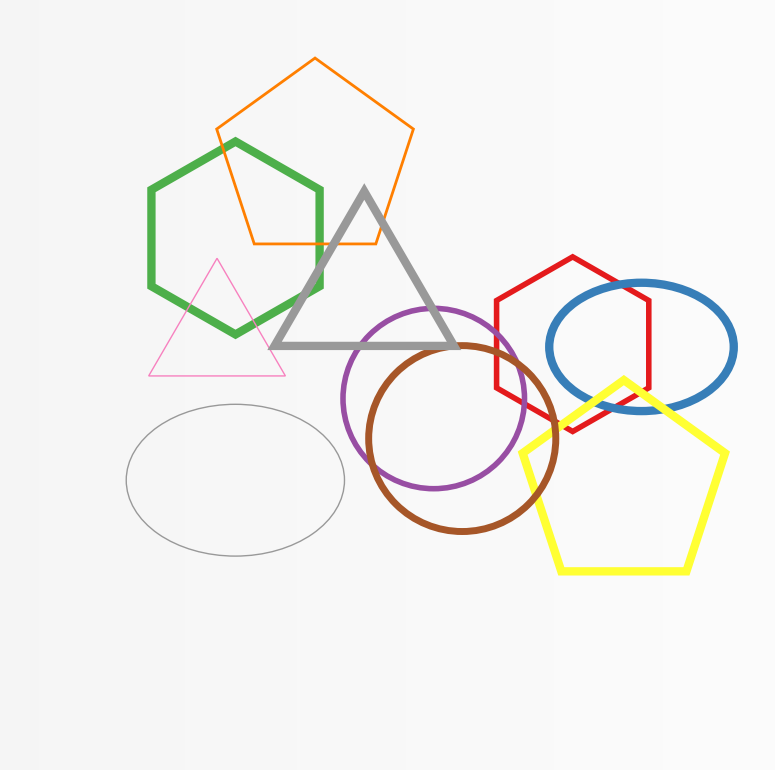[{"shape": "hexagon", "thickness": 2, "radius": 0.57, "center": [0.739, 0.553]}, {"shape": "oval", "thickness": 3, "radius": 0.6, "center": [0.828, 0.549]}, {"shape": "hexagon", "thickness": 3, "radius": 0.63, "center": [0.304, 0.691]}, {"shape": "circle", "thickness": 2, "radius": 0.59, "center": [0.56, 0.482]}, {"shape": "pentagon", "thickness": 1, "radius": 0.67, "center": [0.407, 0.791]}, {"shape": "pentagon", "thickness": 3, "radius": 0.69, "center": [0.805, 0.369]}, {"shape": "circle", "thickness": 2.5, "radius": 0.6, "center": [0.596, 0.43]}, {"shape": "triangle", "thickness": 0.5, "radius": 0.51, "center": [0.28, 0.563]}, {"shape": "oval", "thickness": 0.5, "radius": 0.7, "center": [0.304, 0.376]}, {"shape": "triangle", "thickness": 3, "radius": 0.67, "center": [0.47, 0.618]}]